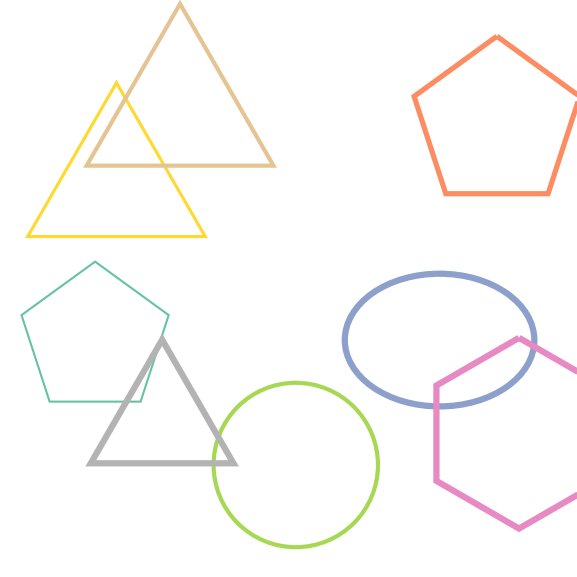[{"shape": "pentagon", "thickness": 1, "radius": 0.67, "center": [0.165, 0.412]}, {"shape": "pentagon", "thickness": 2.5, "radius": 0.75, "center": [0.86, 0.786]}, {"shape": "oval", "thickness": 3, "radius": 0.82, "center": [0.761, 0.41]}, {"shape": "hexagon", "thickness": 3, "radius": 0.83, "center": [0.899, 0.249]}, {"shape": "circle", "thickness": 2, "radius": 0.71, "center": [0.512, 0.194]}, {"shape": "triangle", "thickness": 1.5, "radius": 0.89, "center": [0.202, 0.678]}, {"shape": "triangle", "thickness": 2, "radius": 0.93, "center": [0.312, 0.806]}, {"shape": "triangle", "thickness": 3, "radius": 0.71, "center": [0.281, 0.268]}]